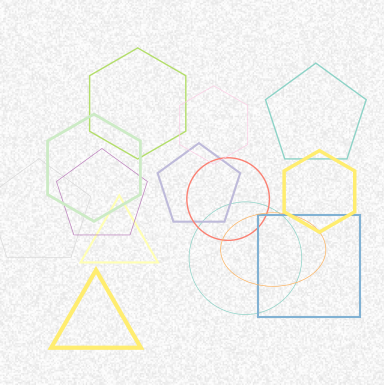[{"shape": "circle", "thickness": 0.5, "radius": 0.73, "center": [0.637, 0.329]}, {"shape": "pentagon", "thickness": 1, "radius": 0.69, "center": [0.82, 0.699]}, {"shape": "triangle", "thickness": 1.5, "radius": 0.58, "center": [0.31, 0.376]}, {"shape": "pentagon", "thickness": 1.5, "radius": 0.56, "center": [0.517, 0.515]}, {"shape": "circle", "thickness": 1, "radius": 0.54, "center": [0.593, 0.483]}, {"shape": "square", "thickness": 1.5, "radius": 0.66, "center": [0.803, 0.309]}, {"shape": "oval", "thickness": 0.5, "radius": 0.68, "center": [0.71, 0.352]}, {"shape": "hexagon", "thickness": 1, "radius": 0.72, "center": [0.358, 0.731]}, {"shape": "hexagon", "thickness": 0.5, "radius": 0.51, "center": [0.555, 0.675]}, {"shape": "pentagon", "thickness": 0.5, "radius": 0.71, "center": [0.101, 0.446]}, {"shape": "pentagon", "thickness": 0.5, "radius": 0.62, "center": [0.265, 0.49]}, {"shape": "hexagon", "thickness": 2, "radius": 0.7, "center": [0.244, 0.564]}, {"shape": "hexagon", "thickness": 2.5, "radius": 0.53, "center": [0.83, 0.503]}, {"shape": "triangle", "thickness": 3, "radius": 0.67, "center": [0.249, 0.164]}]